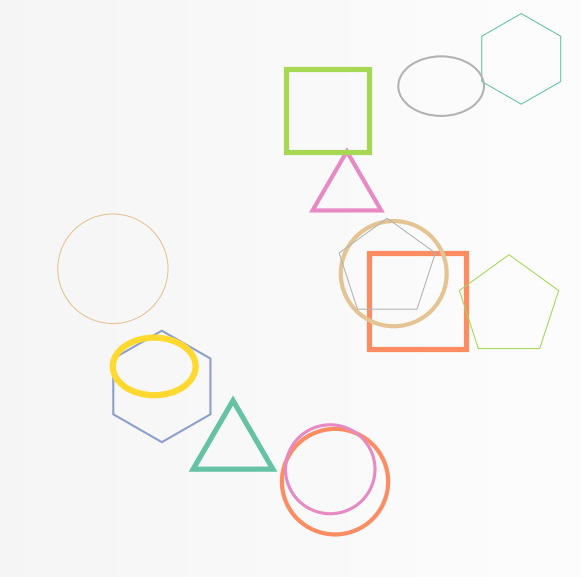[{"shape": "hexagon", "thickness": 0.5, "radius": 0.39, "center": [0.897, 0.897]}, {"shape": "triangle", "thickness": 2.5, "radius": 0.4, "center": [0.401, 0.226]}, {"shape": "circle", "thickness": 2, "radius": 0.46, "center": [0.576, 0.165]}, {"shape": "square", "thickness": 2.5, "radius": 0.42, "center": [0.718, 0.479]}, {"shape": "hexagon", "thickness": 1, "radius": 0.48, "center": [0.278, 0.33]}, {"shape": "triangle", "thickness": 2, "radius": 0.34, "center": [0.597, 0.669]}, {"shape": "circle", "thickness": 1.5, "radius": 0.38, "center": [0.568, 0.187]}, {"shape": "pentagon", "thickness": 0.5, "radius": 0.45, "center": [0.876, 0.468]}, {"shape": "square", "thickness": 2.5, "radius": 0.36, "center": [0.563, 0.808]}, {"shape": "oval", "thickness": 3, "radius": 0.36, "center": [0.265, 0.365]}, {"shape": "circle", "thickness": 2, "radius": 0.46, "center": [0.677, 0.525]}, {"shape": "circle", "thickness": 0.5, "radius": 0.47, "center": [0.194, 0.534]}, {"shape": "oval", "thickness": 1, "radius": 0.37, "center": [0.759, 0.85]}, {"shape": "pentagon", "thickness": 0.5, "radius": 0.44, "center": [0.666, 0.534]}]